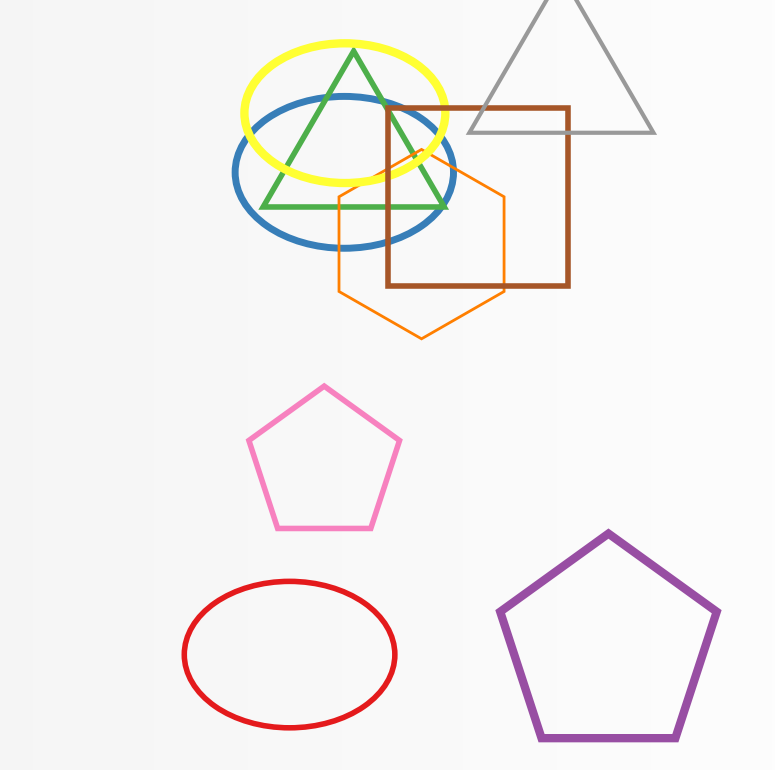[{"shape": "oval", "thickness": 2, "radius": 0.68, "center": [0.374, 0.15]}, {"shape": "oval", "thickness": 2.5, "radius": 0.7, "center": [0.444, 0.776]}, {"shape": "triangle", "thickness": 2, "radius": 0.67, "center": [0.456, 0.799]}, {"shape": "pentagon", "thickness": 3, "radius": 0.73, "center": [0.785, 0.16]}, {"shape": "hexagon", "thickness": 1, "radius": 0.61, "center": [0.544, 0.683]}, {"shape": "oval", "thickness": 3, "radius": 0.65, "center": [0.445, 0.853]}, {"shape": "square", "thickness": 2, "radius": 0.58, "center": [0.617, 0.744]}, {"shape": "pentagon", "thickness": 2, "radius": 0.51, "center": [0.418, 0.396]}, {"shape": "triangle", "thickness": 1.5, "radius": 0.69, "center": [0.724, 0.896]}]